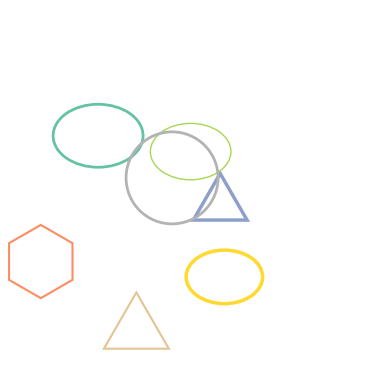[{"shape": "oval", "thickness": 2, "radius": 0.58, "center": [0.255, 0.647]}, {"shape": "hexagon", "thickness": 1.5, "radius": 0.48, "center": [0.106, 0.321]}, {"shape": "triangle", "thickness": 2.5, "radius": 0.4, "center": [0.572, 0.469]}, {"shape": "oval", "thickness": 1, "radius": 0.52, "center": [0.495, 0.606]}, {"shape": "oval", "thickness": 2.5, "radius": 0.5, "center": [0.583, 0.281]}, {"shape": "triangle", "thickness": 1.5, "radius": 0.49, "center": [0.354, 0.143]}, {"shape": "circle", "thickness": 2, "radius": 0.6, "center": [0.447, 0.538]}]